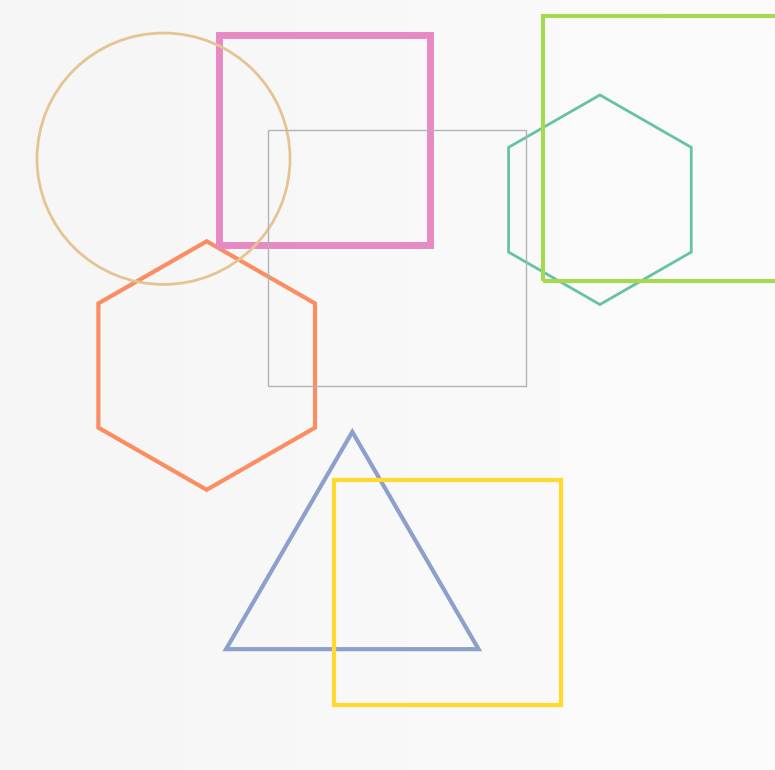[{"shape": "hexagon", "thickness": 1, "radius": 0.68, "center": [0.774, 0.741]}, {"shape": "hexagon", "thickness": 1.5, "radius": 0.81, "center": [0.267, 0.525]}, {"shape": "triangle", "thickness": 1.5, "radius": 0.94, "center": [0.455, 0.251]}, {"shape": "square", "thickness": 2.5, "radius": 0.68, "center": [0.418, 0.818]}, {"shape": "square", "thickness": 1.5, "radius": 0.86, "center": [0.873, 0.807]}, {"shape": "square", "thickness": 1.5, "radius": 0.73, "center": [0.578, 0.23]}, {"shape": "circle", "thickness": 1, "radius": 0.82, "center": [0.211, 0.794]}, {"shape": "square", "thickness": 0.5, "radius": 0.83, "center": [0.512, 0.664]}]